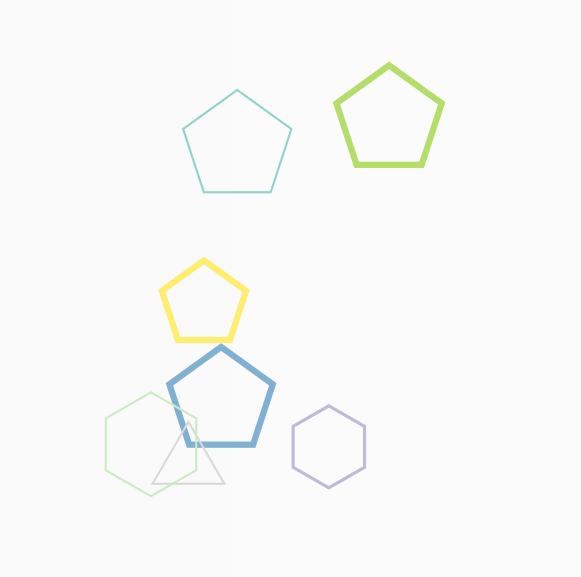[{"shape": "pentagon", "thickness": 1, "radius": 0.49, "center": [0.408, 0.745]}, {"shape": "hexagon", "thickness": 1.5, "radius": 0.35, "center": [0.566, 0.225]}, {"shape": "pentagon", "thickness": 3, "radius": 0.47, "center": [0.38, 0.305]}, {"shape": "pentagon", "thickness": 3, "radius": 0.48, "center": [0.669, 0.791]}, {"shape": "triangle", "thickness": 1, "radius": 0.36, "center": [0.324, 0.197]}, {"shape": "hexagon", "thickness": 1, "radius": 0.45, "center": [0.26, 0.23]}, {"shape": "pentagon", "thickness": 3, "radius": 0.38, "center": [0.351, 0.472]}]